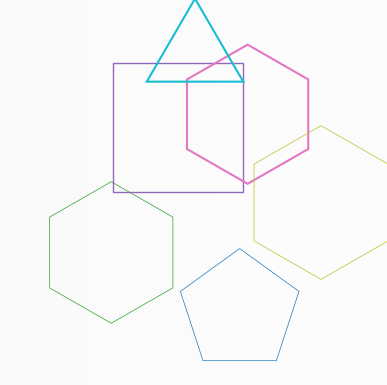[{"shape": "pentagon", "thickness": 0.5, "radius": 0.8, "center": [0.619, 0.193]}, {"shape": "hexagon", "thickness": 0.5, "radius": 0.92, "center": [0.287, 0.344]}, {"shape": "square", "thickness": 1, "radius": 0.84, "center": [0.459, 0.669]}, {"shape": "hexagon", "thickness": 1.5, "radius": 0.9, "center": [0.639, 0.703]}, {"shape": "hexagon", "thickness": 0.5, "radius": 1.0, "center": [0.828, 0.474]}, {"shape": "triangle", "thickness": 1.5, "radius": 0.72, "center": [0.503, 0.86]}]